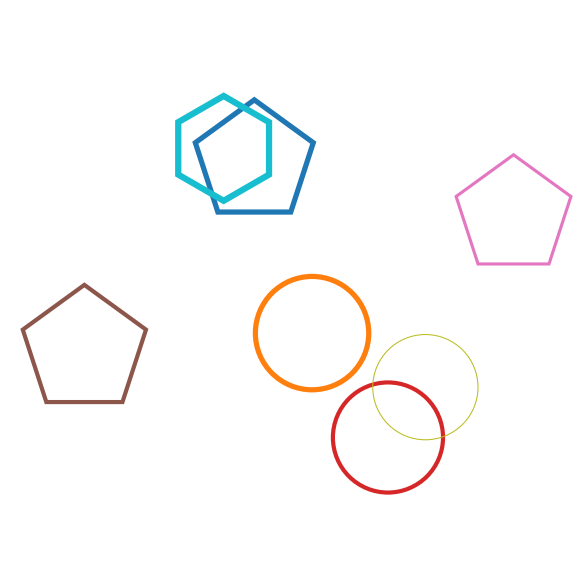[{"shape": "pentagon", "thickness": 2.5, "radius": 0.54, "center": [0.44, 0.719]}, {"shape": "circle", "thickness": 2.5, "radius": 0.49, "center": [0.54, 0.422]}, {"shape": "circle", "thickness": 2, "radius": 0.48, "center": [0.672, 0.242]}, {"shape": "pentagon", "thickness": 2, "radius": 0.56, "center": [0.146, 0.394]}, {"shape": "pentagon", "thickness": 1.5, "radius": 0.52, "center": [0.889, 0.627]}, {"shape": "circle", "thickness": 0.5, "radius": 0.46, "center": [0.737, 0.329]}, {"shape": "hexagon", "thickness": 3, "radius": 0.45, "center": [0.387, 0.742]}]